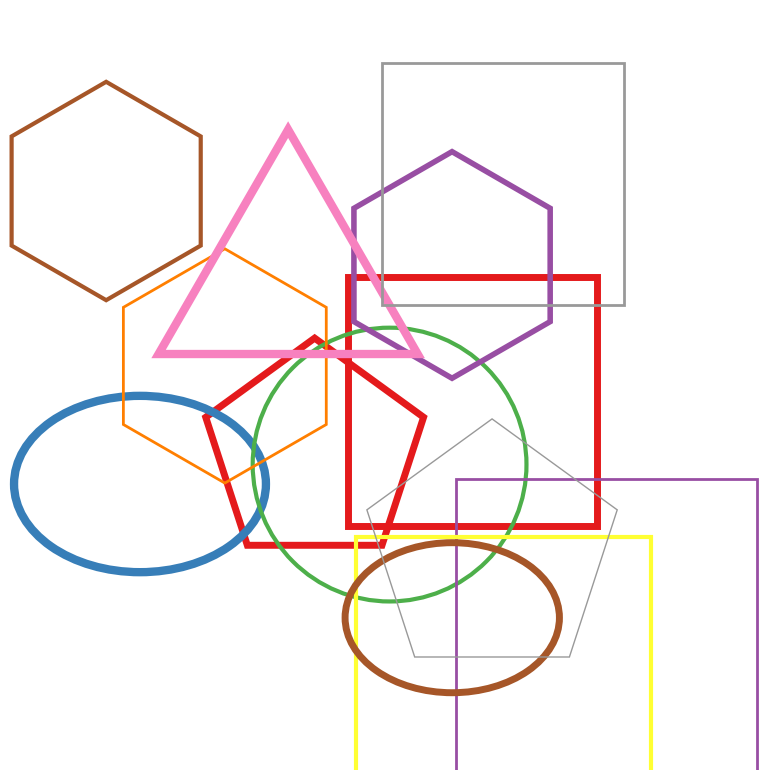[{"shape": "square", "thickness": 2.5, "radius": 0.81, "center": [0.614, 0.478]}, {"shape": "pentagon", "thickness": 2.5, "radius": 0.74, "center": [0.409, 0.412]}, {"shape": "oval", "thickness": 3, "radius": 0.82, "center": [0.182, 0.371]}, {"shape": "circle", "thickness": 1.5, "radius": 0.89, "center": [0.506, 0.397]}, {"shape": "hexagon", "thickness": 2, "radius": 0.74, "center": [0.587, 0.656]}, {"shape": "square", "thickness": 1, "radius": 0.98, "center": [0.788, 0.182]}, {"shape": "hexagon", "thickness": 1, "radius": 0.76, "center": [0.292, 0.525]}, {"shape": "square", "thickness": 1.5, "radius": 0.96, "center": [0.654, 0.111]}, {"shape": "oval", "thickness": 2.5, "radius": 0.7, "center": [0.587, 0.198]}, {"shape": "hexagon", "thickness": 1.5, "radius": 0.71, "center": [0.138, 0.752]}, {"shape": "triangle", "thickness": 3, "radius": 0.97, "center": [0.374, 0.637]}, {"shape": "pentagon", "thickness": 0.5, "radius": 0.85, "center": [0.639, 0.285]}, {"shape": "square", "thickness": 1, "radius": 0.78, "center": [0.653, 0.761]}]